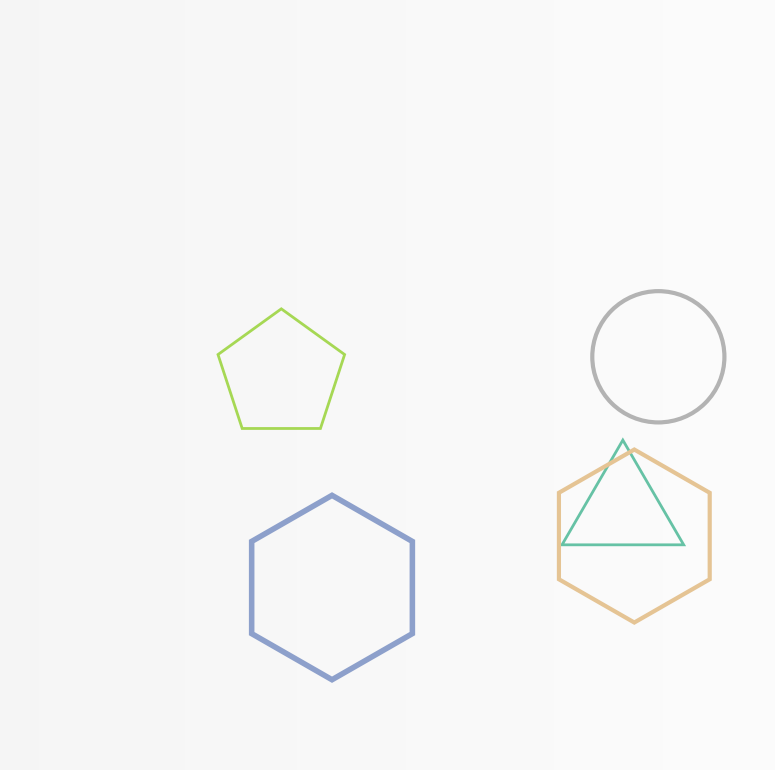[{"shape": "triangle", "thickness": 1, "radius": 0.45, "center": [0.804, 0.338]}, {"shape": "hexagon", "thickness": 2, "radius": 0.6, "center": [0.428, 0.237]}, {"shape": "pentagon", "thickness": 1, "radius": 0.43, "center": [0.363, 0.513]}, {"shape": "hexagon", "thickness": 1.5, "radius": 0.56, "center": [0.818, 0.304]}, {"shape": "circle", "thickness": 1.5, "radius": 0.43, "center": [0.849, 0.537]}]